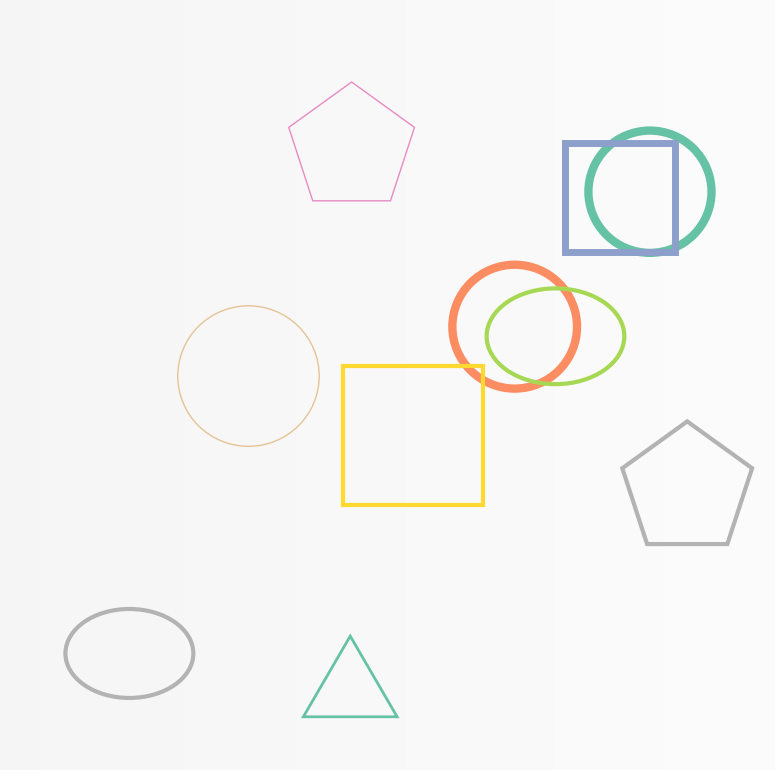[{"shape": "triangle", "thickness": 1, "radius": 0.35, "center": [0.452, 0.104]}, {"shape": "circle", "thickness": 3, "radius": 0.4, "center": [0.839, 0.751]}, {"shape": "circle", "thickness": 3, "radius": 0.4, "center": [0.664, 0.576]}, {"shape": "square", "thickness": 2.5, "radius": 0.35, "center": [0.8, 0.744]}, {"shape": "pentagon", "thickness": 0.5, "radius": 0.43, "center": [0.454, 0.808]}, {"shape": "oval", "thickness": 1.5, "radius": 0.44, "center": [0.717, 0.563]}, {"shape": "square", "thickness": 1.5, "radius": 0.45, "center": [0.533, 0.434]}, {"shape": "circle", "thickness": 0.5, "radius": 0.46, "center": [0.321, 0.512]}, {"shape": "pentagon", "thickness": 1.5, "radius": 0.44, "center": [0.887, 0.365]}, {"shape": "oval", "thickness": 1.5, "radius": 0.41, "center": [0.167, 0.151]}]